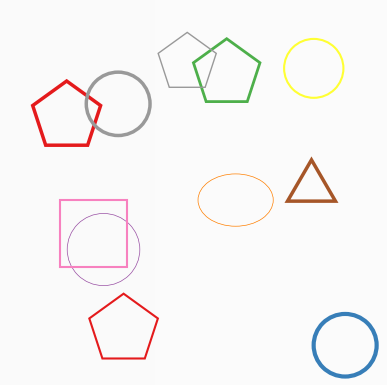[{"shape": "pentagon", "thickness": 1.5, "radius": 0.47, "center": [0.319, 0.144]}, {"shape": "pentagon", "thickness": 2.5, "radius": 0.46, "center": [0.172, 0.697]}, {"shape": "circle", "thickness": 3, "radius": 0.41, "center": [0.891, 0.103]}, {"shape": "pentagon", "thickness": 2, "radius": 0.45, "center": [0.585, 0.809]}, {"shape": "circle", "thickness": 0.5, "radius": 0.47, "center": [0.267, 0.352]}, {"shape": "oval", "thickness": 0.5, "radius": 0.49, "center": [0.608, 0.48]}, {"shape": "circle", "thickness": 1.5, "radius": 0.38, "center": [0.81, 0.822]}, {"shape": "triangle", "thickness": 2.5, "radius": 0.36, "center": [0.804, 0.513]}, {"shape": "square", "thickness": 1.5, "radius": 0.43, "center": [0.241, 0.395]}, {"shape": "pentagon", "thickness": 1, "radius": 0.39, "center": [0.483, 0.837]}, {"shape": "circle", "thickness": 2.5, "radius": 0.41, "center": [0.305, 0.73]}]